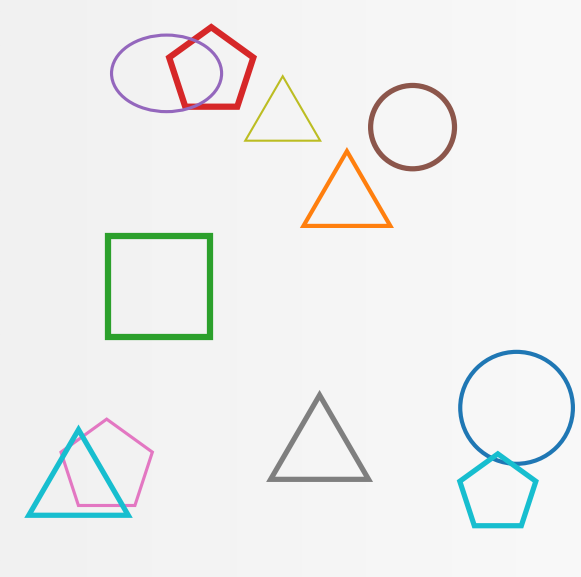[{"shape": "circle", "thickness": 2, "radius": 0.48, "center": [0.889, 0.293]}, {"shape": "triangle", "thickness": 2, "radius": 0.43, "center": [0.597, 0.651]}, {"shape": "square", "thickness": 3, "radius": 0.44, "center": [0.273, 0.502]}, {"shape": "pentagon", "thickness": 3, "radius": 0.38, "center": [0.363, 0.876]}, {"shape": "oval", "thickness": 1.5, "radius": 0.47, "center": [0.287, 0.872]}, {"shape": "circle", "thickness": 2.5, "radius": 0.36, "center": [0.71, 0.779]}, {"shape": "pentagon", "thickness": 1.5, "radius": 0.41, "center": [0.184, 0.191]}, {"shape": "triangle", "thickness": 2.5, "radius": 0.49, "center": [0.55, 0.218]}, {"shape": "triangle", "thickness": 1, "radius": 0.37, "center": [0.486, 0.793]}, {"shape": "triangle", "thickness": 2.5, "radius": 0.49, "center": [0.135, 0.156]}, {"shape": "pentagon", "thickness": 2.5, "radius": 0.34, "center": [0.856, 0.144]}]